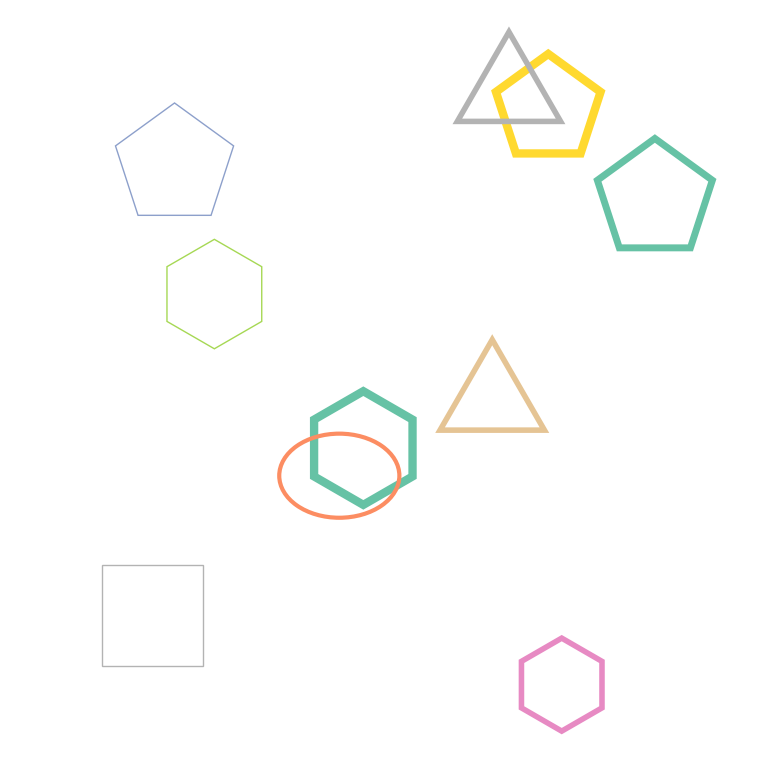[{"shape": "pentagon", "thickness": 2.5, "radius": 0.39, "center": [0.85, 0.742]}, {"shape": "hexagon", "thickness": 3, "radius": 0.37, "center": [0.472, 0.418]}, {"shape": "oval", "thickness": 1.5, "radius": 0.39, "center": [0.441, 0.382]}, {"shape": "pentagon", "thickness": 0.5, "radius": 0.4, "center": [0.227, 0.786]}, {"shape": "hexagon", "thickness": 2, "radius": 0.3, "center": [0.73, 0.111]}, {"shape": "hexagon", "thickness": 0.5, "radius": 0.36, "center": [0.278, 0.618]}, {"shape": "pentagon", "thickness": 3, "radius": 0.36, "center": [0.712, 0.859]}, {"shape": "triangle", "thickness": 2, "radius": 0.39, "center": [0.639, 0.481]}, {"shape": "square", "thickness": 0.5, "radius": 0.33, "center": [0.198, 0.201]}, {"shape": "triangle", "thickness": 2, "radius": 0.39, "center": [0.661, 0.881]}]